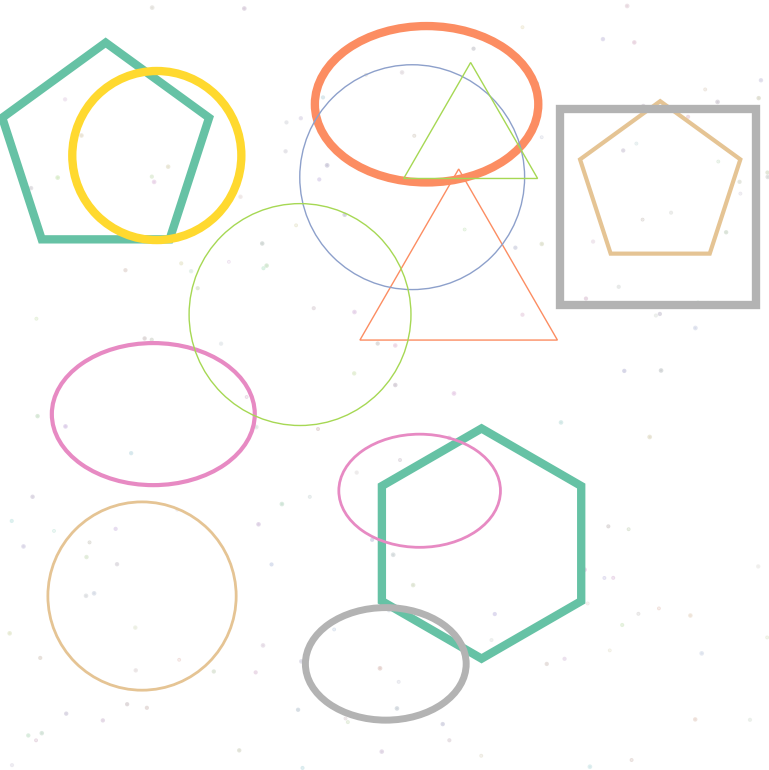[{"shape": "pentagon", "thickness": 3, "radius": 0.71, "center": [0.137, 0.803]}, {"shape": "hexagon", "thickness": 3, "radius": 0.75, "center": [0.625, 0.294]}, {"shape": "oval", "thickness": 3, "radius": 0.73, "center": [0.554, 0.865]}, {"shape": "triangle", "thickness": 0.5, "radius": 0.74, "center": [0.596, 0.632]}, {"shape": "circle", "thickness": 0.5, "radius": 0.73, "center": [0.535, 0.77]}, {"shape": "oval", "thickness": 1.5, "radius": 0.66, "center": [0.199, 0.462]}, {"shape": "oval", "thickness": 1, "radius": 0.52, "center": [0.545, 0.363]}, {"shape": "circle", "thickness": 0.5, "radius": 0.72, "center": [0.39, 0.591]}, {"shape": "triangle", "thickness": 0.5, "radius": 0.5, "center": [0.611, 0.818]}, {"shape": "circle", "thickness": 3, "radius": 0.55, "center": [0.204, 0.798]}, {"shape": "circle", "thickness": 1, "radius": 0.61, "center": [0.184, 0.226]}, {"shape": "pentagon", "thickness": 1.5, "radius": 0.55, "center": [0.857, 0.759]}, {"shape": "oval", "thickness": 2.5, "radius": 0.52, "center": [0.501, 0.138]}, {"shape": "square", "thickness": 3, "radius": 0.63, "center": [0.855, 0.731]}]